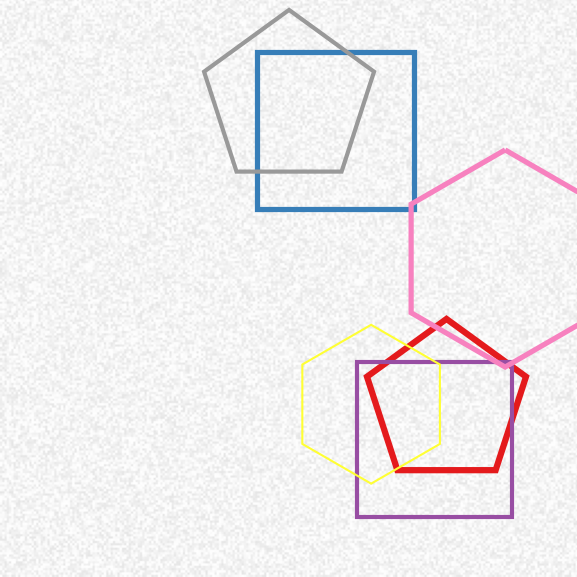[{"shape": "pentagon", "thickness": 3, "radius": 0.72, "center": [0.773, 0.302]}, {"shape": "square", "thickness": 2.5, "radius": 0.68, "center": [0.581, 0.773]}, {"shape": "square", "thickness": 2, "radius": 0.67, "center": [0.752, 0.238]}, {"shape": "hexagon", "thickness": 1, "radius": 0.69, "center": [0.643, 0.299]}, {"shape": "hexagon", "thickness": 2.5, "radius": 0.94, "center": [0.875, 0.552]}, {"shape": "pentagon", "thickness": 2, "radius": 0.77, "center": [0.501, 0.827]}]